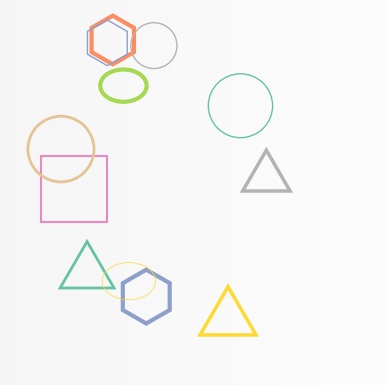[{"shape": "circle", "thickness": 1, "radius": 0.41, "center": [0.621, 0.725]}, {"shape": "triangle", "thickness": 2, "radius": 0.4, "center": [0.225, 0.292]}, {"shape": "hexagon", "thickness": 3, "radius": 0.32, "center": [0.291, 0.896]}, {"shape": "hexagon", "thickness": 1, "radius": 0.3, "center": [0.277, 0.889]}, {"shape": "hexagon", "thickness": 3, "radius": 0.35, "center": [0.377, 0.23]}, {"shape": "square", "thickness": 1.5, "radius": 0.43, "center": [0.191, 0.509]}, {"shape": "oval", "thickness": 3, "radius": 0.3, "center": [0.318, 0.778]}, {"shape": "triangle", "thickness": 2.5, "radius": 0.42, "center": [0.589, 0.172]}, {"shape": "oval", "thickness": 0.5, "radius": 0.35, "center": [0.333, 0.27]}, {"shape": "circle", "thickness": 2, "radius": 0.43, "center": [0.157, 0.613]}, {"shape": "circle", "thickness": 1, "radius": 0.3, "center": [0.397, 0.882]}, {"shape": "triangle", "thickness": 2.5, "radius": 0.35, "center": [0.687, 0.539]}]